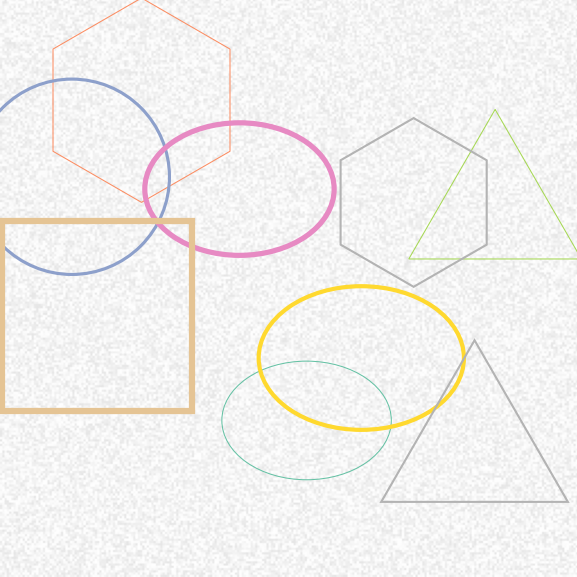[{"shape": "oval", "thickness": 0.5, "radius": 0.73, "center": [0.531, 0.271]}, {"shape": "hexagon", "thickness": 0.5, "radius": 0.88, "center": [0.245, 0.826]}, {"shape": "circle", "thickness": 1.5, "radius": 0.85, "center": [0.124, 0.693]}, {"shape": "oval", "thickness": 2.5, "radius": 0.82, "center": [0.415, 0.672]}, {"shape": "triangle", "thickness": 0.5, "radius": 0.86, "center": [0.857, 0.637]}, {"shape": "oval", "thickness": 2, "radius": 0.89, "center": [0.626, 0.379]}, {"shape": "square", "thickness": 3, "radius": 0.82, "center": [0.168, 0.452]}, {"shape": "triangle", "thickness": 1, "radius": 0.93, "center": [0.822, 0.223]}, {"shape": "hexagon", "thickness": 1, "radius": 0.73, "center": [0.716, 0.649]}]